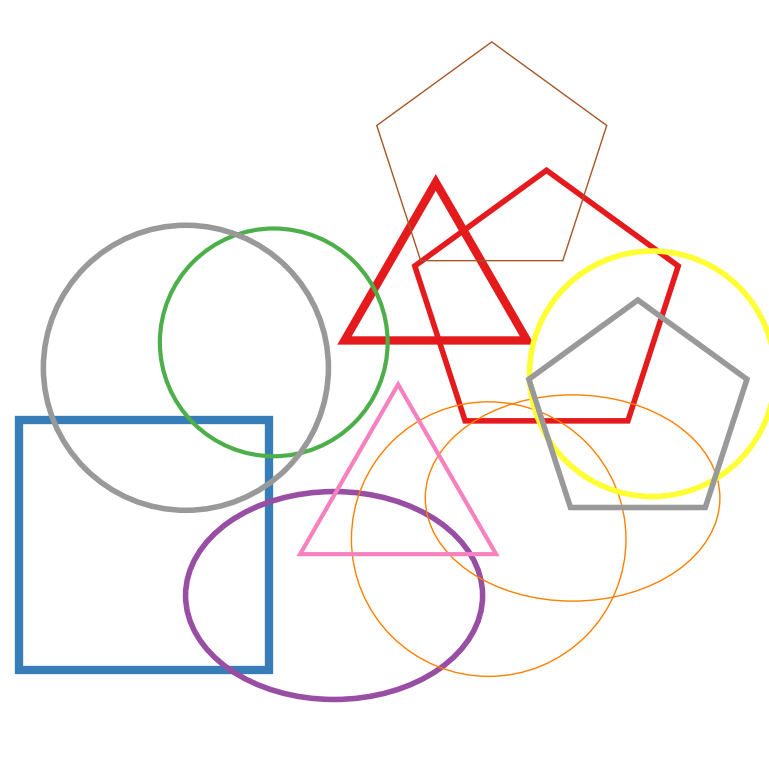[{"shape": "pentagon", "thickness": 2, "radius": 0.9, "center": [0.71, 0.599]}, {"shape": "triangle", "thickness": 3, "radius": 0.68, "center": [0.566, 0.626]}, {"shape": "square", "thickness": 3, "radius": 0.81, "center": [0.187, 0.292]}, {"shape": "circle", "thickness": 1.5, "radius": 0.74, "center": [0.356, 0.555]}, {"shape": "oval", "thickness": 2, "radius": 0.96, "center": [0.434, 0.227]}, {"shape": "circle", "thickness": 0.5, "radius": 0.89, "center": [0.635, 0.3]}, {"shape": "oval", "thickness": 0.5, "radius": 0.96, "center": [0.744, 0.353]}, {"shape": "circle", "thickness": 2, "radius": 0.8, "center": [0.847, 0.515]}, {"shape": "pentagon", "thickness": 0.5, "radius": 0.79, "center": [0.639, 0.789]}, {"shape": "triangle", "thickness": 1.5, "radius": 0.73, "center": [0.517, 0.354]}, {"shape": "pentagon", "thickness": 2, "radius": 0.74, "center": [0.828, 0.461]}, {"shape": "circle", "thickness": 2, "radius": 0.93, "center": [0.241, 0.522]}]